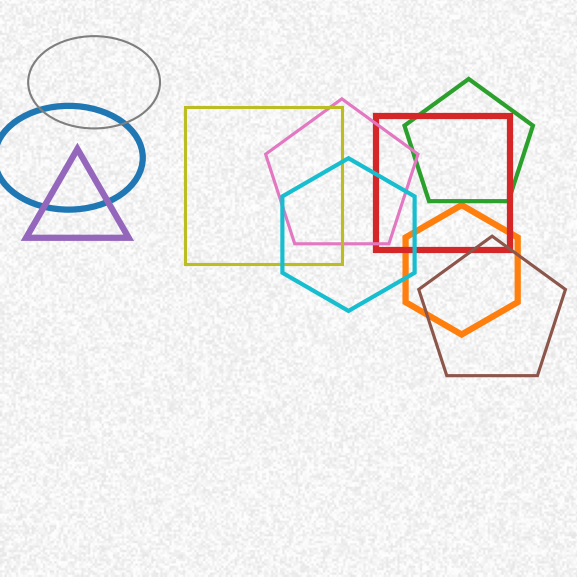[{"shape": "oval", "thickness": 3, "radius": 0.64, "center": [0.119, 0.726]}, {"shape": "hexagon", "thickness": 3, "radius": 0.56, "center": [0.799, 0.532]}, {"shape": "pentagon", "thickness": 2, "radius": 0.58, "center": [0.812, 0.745]}, {"shape": "square", "thickness": 3, "radius": 0.58, "center": [0.767, 0.682]}, {"shape": "triangle", "thickness": 3, "radius": 0.51, "center": [0.134, 0.639]}, {"shape": "pentagon", "thickness": 1.5, "radius": 0.67, "center": [0.852, 0.457]}, {"shape": "pentagon", "thickness": 1.5, "radius": 0.69, "center": [0.592, 0.689]}, {"shape": "oval", "thickness": 1, "radius": 0.57, "center": [0.163, 0.857]}, {"shape": "square", "thickness": 1.5, "radius": 0.68, "center": [0.456, 0.677]}, {"shape": "hexagon", "thickness": 2, "radius": 0.66, "center": [0.603, 0.593]}]